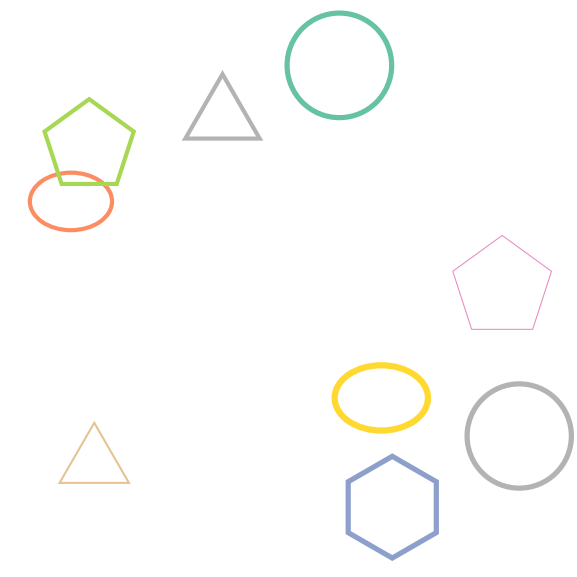[{"shape": "circle", "thickness": 2.5, "radius": 0.45, "center": [0.588, 0.886]}, {"shape": "oval", "thickness": 2, "radius": 0.36, "center": [0.123, 0.65]}, {"shape": "hexagon", "thickness": 2.5, "radius": 0.44, "center": [0.679, 0.121]}, {"shape": "pentagon", "thickness": 0.5, "radius": 0.45, "center": [0.87, 0.502]}, {"shape": "pentagon", "thickness": 2, "radius": 0.41, "center": [0.154, 0.746]}, {"shape": "oval", "thickness": 3, "radius": 0.4, "center": [0.66, 0.31]}, {"shape": "triangle", "thickness": 1, "radius": 0.35, "center": [0.163, 0.198]}, {"shape": "circle", "thickness": 2.5, "radius": 0.45, "center": [0.899, 0.244]}, {"shape": "triangle", "thickness": 2, "radius": 0.37, "center": [0.385, 0.796]}]